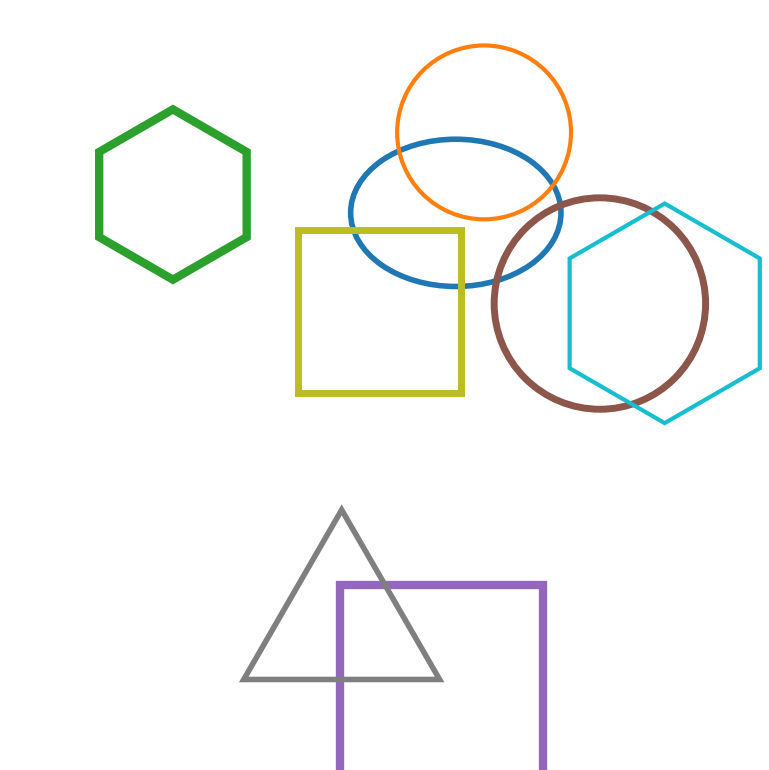[{"shape": "oval", "thickness": 2, "radius": 0.68, "center": [0.592, 0.724]}, {"shape": "circle", "thickness": 1.5, "radius": 0.56, "center": [0.629, 0.828]}, {"shape": "hexagon", "thickness": 3, "radius": 0.55, "center": [0.225, 0.747]}, {"shape": "square", "thickness": 3, "radius": 0.66, "center": [0.574, 0.109]}, {"shape": "circle", "thickness": 2.5, "radius": 0.69, "center": [0.779, 0.606]}, {"shape": "triangle", "thickness": 2, "radius": 0.73, "center": [0.444, 0.191]}, {"shape": "square", "thickness": 2.5, "radius": 0.53, "center": [0.493, 0.595]}, {"shape": "hexagon", "thickness": 1.5, "radius": 0.71, "center": [0.863, 0.593]}]